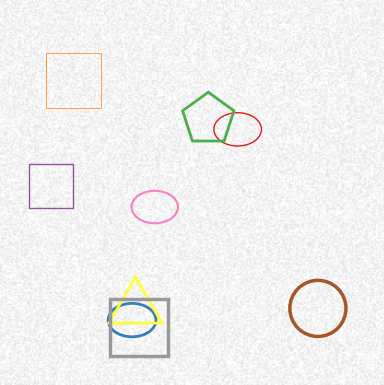[{"shape": "oval", "thickness": 1, "radius": 0.31, "center": [0.617, 0.664]}, {"shape": "oval", "thickness": 2, "radius": 0.31, "center": [0.343, 0.169]}, {"shape": "pentagon", "thickness": 2, "radius": 0.35, "center": [0.541, 0.69]}, {"shape": "square", "thickness": 1, "radius": 0.29, "center": [0.133, 0.518]}, {"shape": "square", "thickness": 0.5, "radius": 0.36, "center": [0.19, 0.791]}, {"shape": "triangle", "thickness": 2, "radius": 0.4, "center": [0.352, 0.201]}, {"shape": "circle", "thickness": 2.5, "radius": 0.36, "center": [0.826, 0.199]}, {"shape": "oval", "thickness": 1.5, "radius": 0.3, "center": [0.402, 0.462]}, {"shape": "square", "thickness": 2.5, "radius": 0.37, "center": [0.361, 0.15]}]